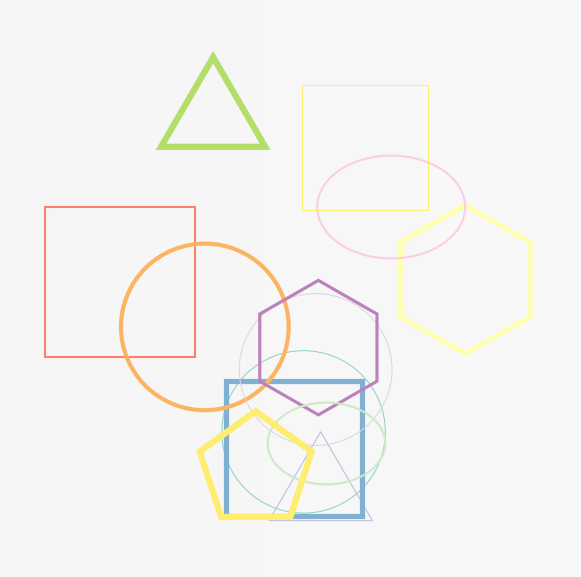[{"shape": "circle", "thickness": 0.5, "radius": 0.7, "center": [0.522, 0.251]}, {"shape": "hexagon", "thickness": 2.5, "radius": 0.64, "center": [0.8, 0.515]}, {"shape": "triangle", "thickness": 0.5, "radius": 0.51, "center": [0.552, 0.149]}, {"shape": "square", "thickness": 1, "radius": 0.65, "center": [0.207, 0.51]}, {"shape": "square", "thickness": 2.5, "radius": 0.59, "center": [0.506, 0.222]}, {"shape": "circle", "thickness": 2, "radius": 0.72, "center": [0.352, 0.433]}, {"shape": "triangle", "thickness": 3, "radius": 0.52, "center": [0.367, 0.797]}, {"shape": "oval", "thickness": 1, "radius": 0.64, "center": [0.673, 0.641]}, {"shape": "circle", "thickness": 0.5, "radius": 0.66, "center": [0.543, 0.359]}, {"shape": "hexagon", "thickness": 1.5, "radius": 0.58, "center": [0.548, 0.397]}, {"shape": "oval", "thickness": 1, "radius": 0.51, "center": [0.562, 0.231]}, {"shape": "pentagon", "thickness": 3, "radius": 0.51, "center": [0.44, 0.186]}, {"shape": "square", "thickness": 0.5, "radius": 0.54, "center": [0.628, 0.744]}]